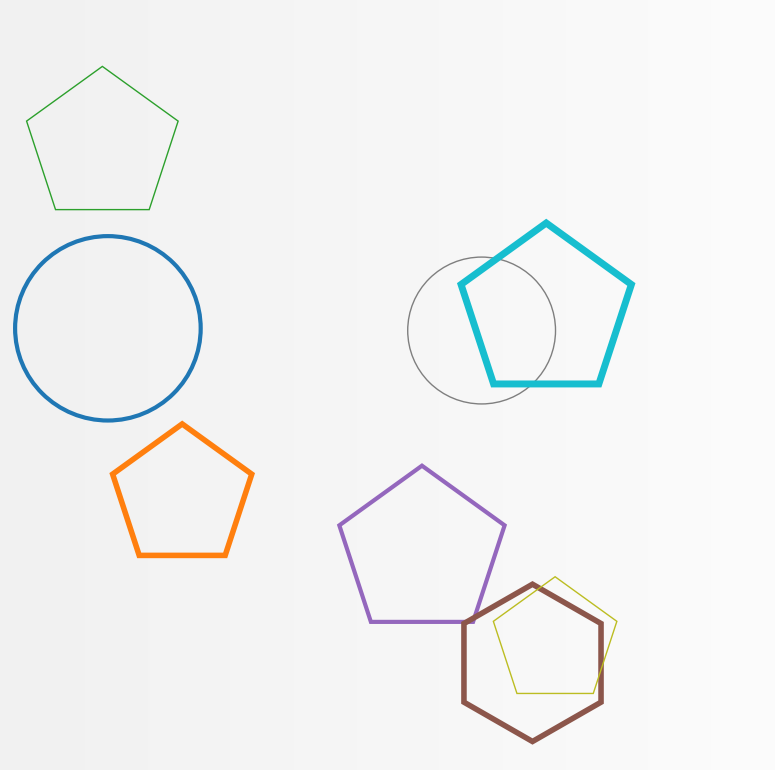[{"shape": "circle", "thickness": 1.5, "radius": 0.6, "center": [0.139, 0.574]}, {"shape": "pentagon", "thickness": 2, "radius": 0.47, "center": [0.235, 0.355]}, {"shape": "pentagon", "thickness": 0.5, "radius": 0.51, "center": [0.132, 0.811]}, {"shape": "pentagon", "thickness": 1.5, "radius": 0.56, "center": [0.544, 0.283]}, {"shape": "hexagon", "thickness": 2, "radius": 0.51, "center": [0.687, 0.139]}, {"shape": "circle", "thickness": 0.5, "radius": 0.48, "center": [0.621, 0.571]}, {"shape": "pentagon", "thickness": 0.5, "radius": 0.42, "center": [0.716, 0.167]}, {"shape": "pentagon", "thickness": 2.5, "radius": 0.58, "center": [0.705, 0.595]}]